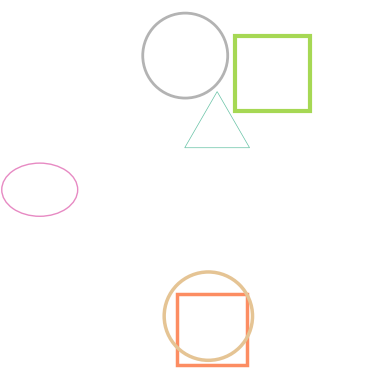[{"shape": "triangle", "thickness": 0.5, "radius": 0.49, "center": [0.564, 0.665]}, {"shape": "square", "thickness": 2.5, "radius": 0.46, "center": [0.551, 0.144]}, {"shape": "oval", "thickness": 1, "radius": 0.49, "center": [0.103, 0.507]}, {"shape": "square", "thickness": 3, "radius": 0.49, "center": [0.708, 0.809]}, {"shape": "circle", "thickness": 2.5, "radius": 0.57, "center": [0.541, 0.179]}, {"shape": "circle", "thickness": 2, "radius": 0.55, "center": [0.481, 0.856]}]